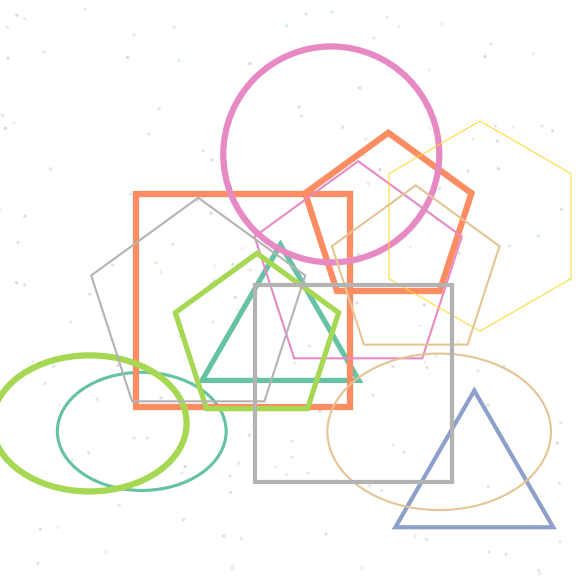[{"shape": "oval", "thickness": 1.5, "radius": 0.73, "center": [0.245, 0.252]}, {"shape": "triangle", "thickness": 2.5, "radius": 0.78, "center": [0.486, 0.419]}, {"shape": "pentagon", "thickness": 3, "radius": 0.76, "center": [0.672, 0.618]}, {"shape": "square", "thickness": 3, "radius": 0.92, "center": [0.421, 0.479]}, {"shape": "triangle", "thickness": 2, "radius": 0.79, "center": [0.821, 0.165]}, {"shape": "pentagon", "thickness": 1, "radius": 0.94, "center": [0.62, 0.531]}, {"shape": "circle", "thickness": 3, "radius": 0.93, "center": [0.574, 0.732]}, {"shape": "oval", "thickness": 3, "radius": 0.84, "center": [0.155, 0.266]}, {"shape": "pentagon", "thickness": 2.5, "radius": 0.74, "center": [0.445, 0.412]}, {"shape": "hexagon", "thickness": 0.5, "radius": 0.91, "center": [0.831, 0.608]}, {"shape": "pentagon", "thickness": 1, "radius": 0.76, "center": [0.72, 0.526]}, {"shape": "oval", "thickness": 1, "radius": 0.97, "center": [0.761, 0.251]}, {"shape": "pentagon", "thickness": 1, "radius": 0.97, "center": [0.343, 0.462]}, {"shape": "square", "thickness": 2, "radius": 0.85, "center": [0.612, 0.335]}]